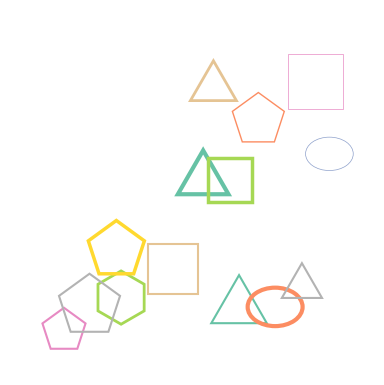[{"shape": "triangle", "thickness": 3, "radius": 0.38, "center": [0.528, 0.533]}, {"shape": "triangle", "thickness": 1.5, "radius": 0.42, "center": [0.621, 0.202]}, {"shape": "pentagon", "thickness": 1, "radius": 0.35, "center": [0.671, 0.689]}, {"shape": "oval", "thickness": 3, "radius": 0.36, "center": [0.715, 0.203]}, {"shape": "oval", "thickness": 0.5, "radius": 0.31, "center": [0.856, 0.6]}, {"shape": "pentagon", "thickness": 1.5, "radius": 0.29, "center": [0.166, 0.142]}, {"shape": "square", "thickness": 0.5, "radius": 0.36, "center": [0.82, 0.789]}, {"shape": "hexagon", "thickness": 2, "radius": 0.35, "center": [0.314, 0.227]}, {"shape": "square", "thickness": 2.5, "radius": 0.29, "center": [0.597, 0.533]}, {"shape": "pentagon", "thickness": 2.5, "radius": 0.38, "center": [0.302, 0.351]}, {"shape": "square", "thickness": 1.5, "radius": 0.33, "center": [0.449, 0.302]}, {"shape": "triangle", "thickness": 2, "radius": 0.34, "center": [0.554, 0.773]}, {"shape": "triangle", "thickness": 1.5, "radius": 0.3, "center": [0.784, 0.256]}, {"shape": "pentagon", "thickness": 1.5, "radius": 0.42, "center": [0.233, 0.206]}]